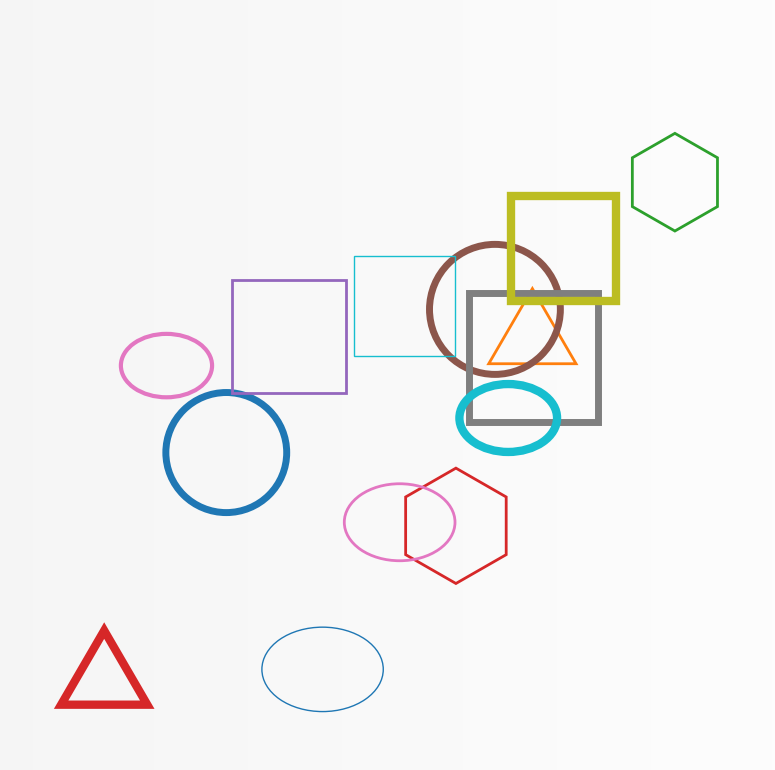[{"shape": "oval", "thickness": 0.5, "radius": 0.39, "center": [0.416, 0.131]}, {"shape": "circle", "thickness": 2.5, "radius": 0.39, "center": [0.292, 0.412]}, {"shape": "triangle", "thickness": 1, "radius": 0.33, "center": [0.687, 0.56]}, {"shape": "hexagon", "thickness": 1, "radius": 0.32, "center": [0.871, 0.763]}, {"shape": "hexagon", "thickness": 1, "radius": 0.37, "center": [0.588, 0.317]}, {"shape": "triangle", "thickness": 3, "radius": 0.32, "center": [0.134, 0.117]}, {"shape": "square", "thickness": 1, "radius": 0.37, "center": [0.373, 0.563]}, {"shape": "circle", "thickness": 2.5, "radius": 0.42, "center": [0.639, 0.598]}, {"shape": "oval", "thickness": 1.5, "radius": 0.29, "center": [0.215, 0.525]}, {"shape": "oval", "thickness": 1, "radius": 0.36, "center": [0.516, 0.322]}, {"shape": "square", "thickness": 2.5, "radius": 0.42, "center": [0.688, 0.536]}, {"shape": "square", "thickness": 3, "radius": 0.34, "center": [0.727, 0.677]}, {"shape": "square", "thickness": 0.5, "radius": 0.33, "center": [0.522, 0.602]}, {"shape": "oval", "thickness": 3, "radius": 0.32, "center": [0.656, 0.457]}]